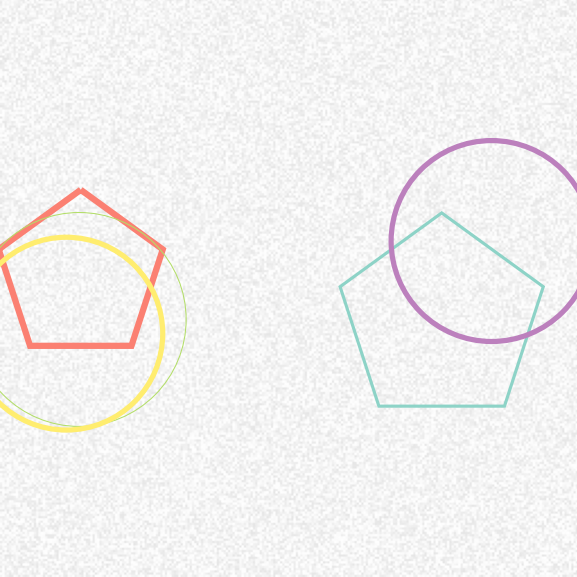[{"shape": "pentagon", "thickness": 1.5, "radius": 0.92, "center": [0.765, 0.445]}, {"shape": "pentagon", "thickness": 3, "radius": 0.75, "center": [0.14, 0.521]}, {"shape": "circle", "thickness": 0.5, "radius": 0.93, "center": [0.137, 0.446]}, {"shape": "circle", "thickness": 2.5, "radius": 0.87, "center": [0.851, 0.582]}, {"shape": "circle", "thickness": 2.5, "radius": 0.83, "center": [0.115, 0.421]}]